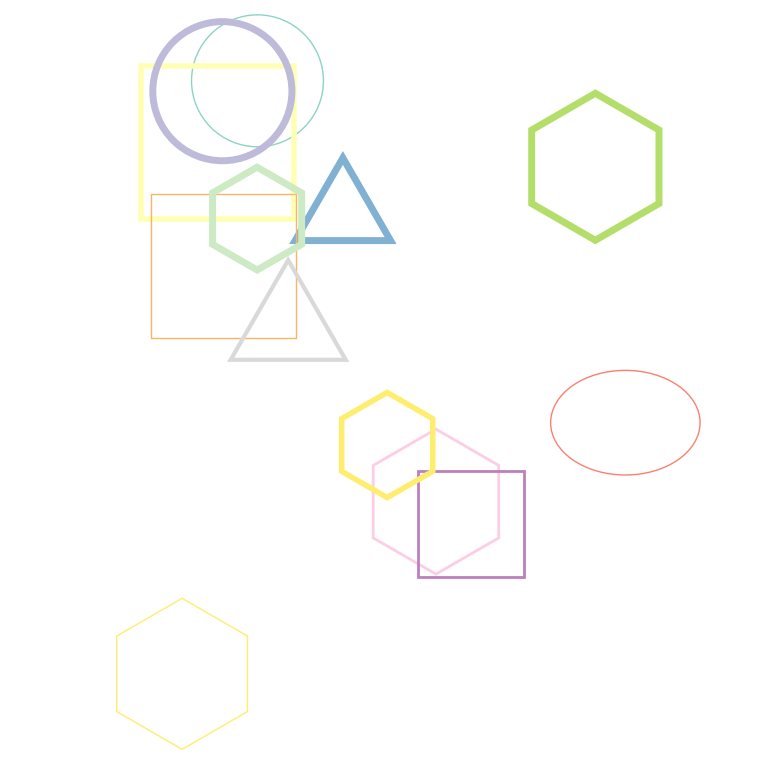[{"shape": "circle", "thickness": 0.5, "radius": 0.43, "center": [0.334, 0.895]}, {"shape": "square", "thickness": 2, "radius": 0.5, "center": [0.283, 0.815]}, {"shape": "circle", "thickness": 2.5, "radius": 0.45, "center": [0.289, 0.882]}, {"shape": "oval", "thickness": 0.5, "radius": 0.49, "center": [0.812, 0.451]}, {"shape": "triangle", "thickness": 2.5, "radius": 0.36, "center": [0.445, 0.723]}, {"shape": "square", "thickness": 0.5, "radius": 0.47, "center": [0.29, 0.654]}, {"shape": "hexagon", "thickness": 2.5, "radius": 0.48, "center": [0.773, 0.783]}, {"shape": "hexagon", "thickness": 1, "radius": 0.47, "center": [0.566, 0.348]}, {"shape": "triangle", "thickness": 1.5, "radius": 0.43, "center": [0.374, 0.576]}, {"shape": "square", "thickness": 1, "radius": 0.34, "center": [0.611, 0.319]}, {"shape": "hexagon", "thickness": 2.5, "radius": 0.33, "center": [0.334, 0.716]}, {"shape": "hexagon", "thickness": 0.5, "radius": 0.49, "center": [0.237, 0.125]}, {"shape": "hexagon", "thickness": 2, "radius": 0.34, "center": [0.503, 0.422]}]